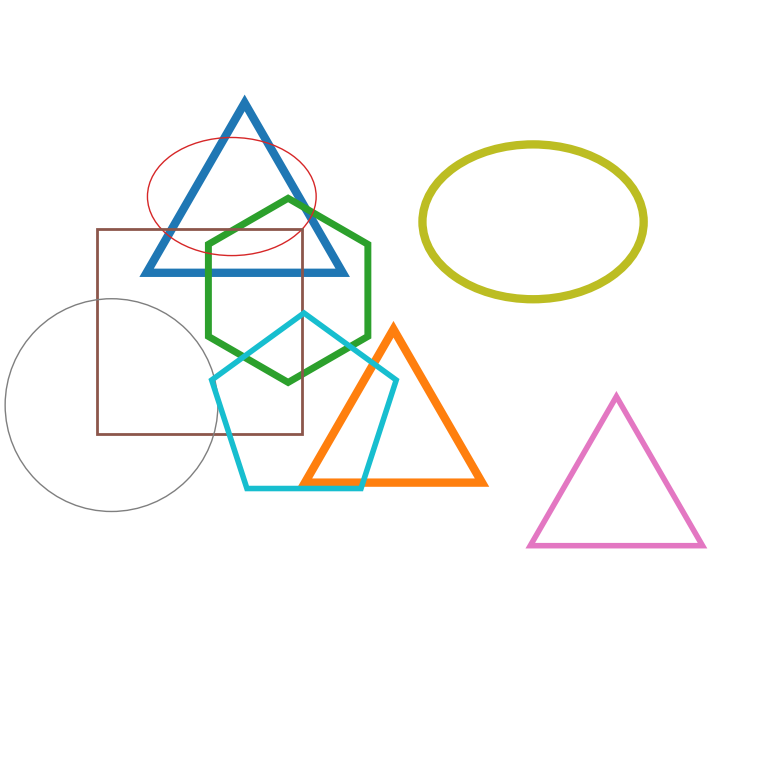[{"shape": "triangle", "thickness": 3, "radius": 0.74, "center": [0.318, 0.719]}, {"shape": "triangle", "thickness": 3, "radius": 0.66, "center": [0.511, 0.44]}, {"shape": "hexagon", "thickness": 2.5, "radius": 0.6, "center": [0.374, 0.623]}, {"shape": "oval", "thickness": 0.5, "radius": 0.55, "center": [0.301, 0.745]}, {"shape": "square", "thickness": 1, "radius": 0.67, "center": [0.259, 0.57]}, {"shape": "triangle", "thickness": 2, "radius": 0.65, "center": [0.801, 0.356]}, {"shape": "circle", "thickness": 0.5, "radius": 0.69, "center": [0.145, 0.474]}, {"shape": "oval", "thickness": 3, "radius": 0.72, "center": [0.692, 0.712]}, {"shape": "pentagon", "thickness": 2, "radius": 0.63, "center": [0.395, 0.467]}]